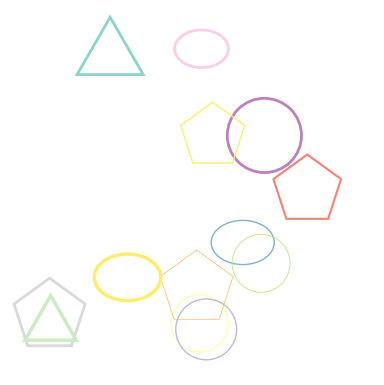[{"shape": "triangle", "thickness": 2, "radius": 0.5, "center": [0.286, 0.856]}, {"shape": "circle", "thickness": 1, "radius": 0.37, "center": [0.519, 0.16]}, {"shape": "circle", "thickness": 1, "radius": 0.4, "center": [0.536, 0.145]}, {"shape": "pentagon", "thickness": 1.5, "radius": 0.46, "center": [0.798, 0.506]}, {"shape": "oval", "thickness": 1, "radius": 0.41, "center": [0.63, 0.37]}, {"shape": "pentagon", "thickness": 0.5, "radius": 0.5, "center": [0.511, 0.251]}, {"shape": "circle", "thickness": 0.5, "radius": 0.38, "center": [0.678, 0.316]}, {"shape": "oval", "thickness": 2, "radius": 0.35, "center": [0.523, 0.873]}, {"shape": "pentagon", "thickness": 2, "radius": 0.49, "center": [0.129, 0.18]}, {"shape": "circle", "thickness": 2, "radius": 0.48, "center": [0.687, 0.648]}, {"shape": "triangle", "thickness": 2.5, "radius": 0.39, "center": [0.132, 0.155]}, {"shape": "pentagon", "thickness": 1, "radius": 0.44, "center": [0.553, 0.647]}, {"shape": "oval", "thickness": 2.5, "radius": 0.43, "center": [0.331, 0.28]}]